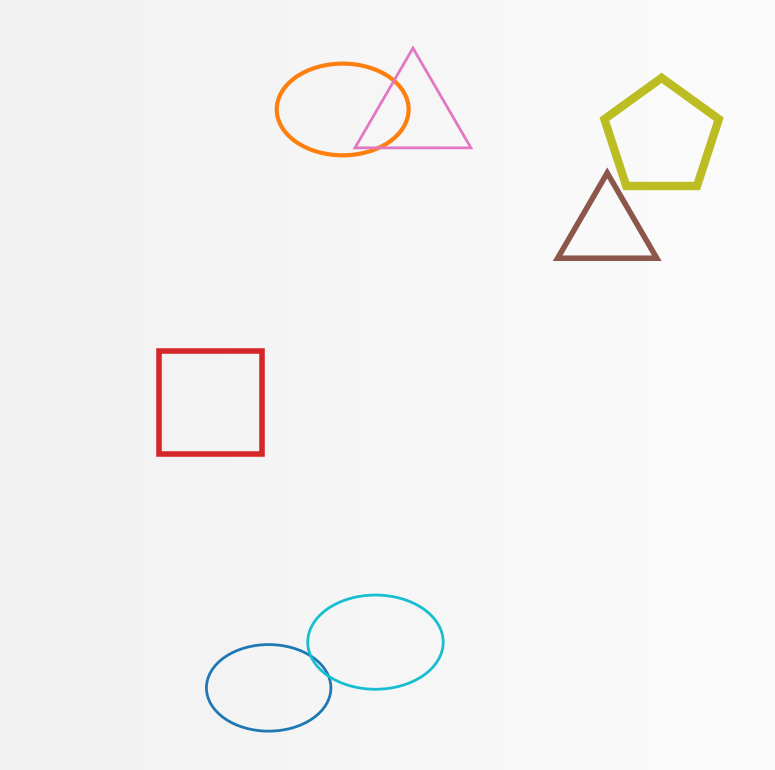[{"shape": "oval", "thickness": 1, "radius": 0.4, "center": [0.347, 0.107]}, {"shape": "oval", "thickness": 1.5, "radius": 0.43, "center": [0.442, 0.858]}, {"shape": "square", "thickness": 2, "radius": 0.33, "center": [0.272, 0.477]}, {"shape": "triangle", "thickness": 2, "radius": 0.37, "center": [0.784, 0.702]}, {"shape": "triangle", "thickness": 1, "radius": 0.43, "center": [0.533, 0.851]}, {"shape": "pentagon", "thickness": 3, "radius": 0.39, "center": [0.854, 0.821]}, {"shape": "oval", "thickness": 1, "radius": 0.44, "center": [0.484, 0.166]}]